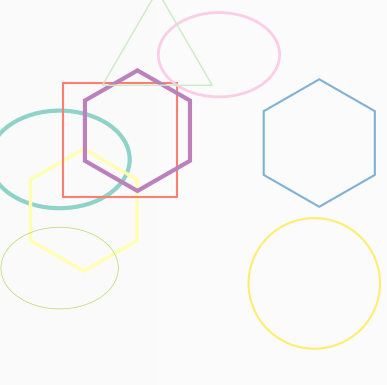[{"shape": "oval", "thickness": 3, "radius": 0.91, "center": [0.154, 0.586]}, {"shape": "hexagon", "thickness": 2.5, "radius": 0.79, "center": [0.216, 0.454]}, {"shape": "square", "thickness": 1.5, "radius": 0.74, "center": [0.31, 0.636]}, {"shape": "hexagon", "thickness": 1.5, "radius": 0.83, "center": [0.824, 0.628]}, {"shape": "oval", "thickness": 0.5, "radius": 0.76, "center": [0.154, 0.304]}, {"shape": "oval", "thickness": 2, "radius": 0.78, "center": [0.565, 0.858]}, {"shape": "hexagon", "thickness": 3, "radius": 0.78, "center": [0.355, 0.661]}, {"shape": "triangle", "thickness": 1, "radius": 0.82, "center": [0.406, 0.86]}, {"shape": "circle", "thickness": 1.5, "radius": 0.85, "center": [0.811, 0.264]}]